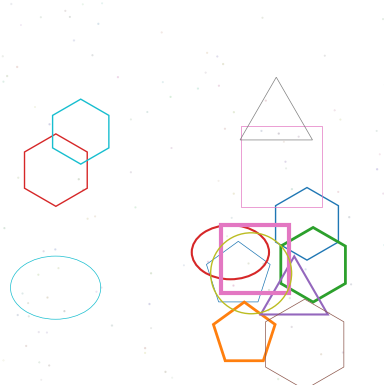[{"shape": "pentagon", "thickness": 0.5, "radius": 0.43, "center": [0.619, 0.286]}, {"shape": "hexagon", "thickness": 1, "radius": 0.47, "center": [0.797, 0.419]}, {"shape": "pentagon", "thickness": 2, "radius": 0.42, "center": [0.634, 0.131]}, {"shape": "hexagon", "thickness": 2, "radius": 0.48, "center": [0.813, 0.312]}, {"shape": "hexagon", "thickness": 1, "radius": 0.47, "center": [0.145, 0.558]}, {"shape": "oval", "thickness": 1.5, "radius": 0.5, "center": [0.598, 0.345]}, {"shape": "triangle", "thickness": 1.5, "radius": 0.5, "center": [0.764, 0.233]}, {"shape": "hexagon", "thickness": 0.5, "radius": 0.59, "center": [0.791, 0.105]}, {"shape": "square", "thickness": 0.5, "radius": 0.53, "center": [0.731, 0.568]}, {"shape": "square", "thickness": 3, "radius": 0.44, "center": [0.662, 0.327]}, {"shape": "triangle", "thickness": 0.5, "radius": 0.54, "center": [0.718, 0.691]}, {"shape": "circle", "thickness": 1, "radius": 0.53, "center": [0.652, 0.29]}, {"shape": "hexagon", "thickness": 1, "radius": 0.42, "center": [0.21, 0.658]}, {"shape": "oval", "thickness": 0.5, "radius": 0.59, "center": [0.144, 0.253]}]